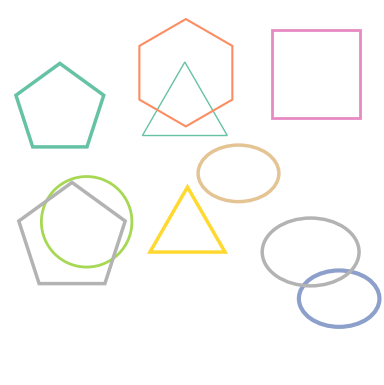[{"shape": "triangle", "thickness": 1, "radius": 0.64, "center": [0.48, 0.712]}, {"shape": "pentagon", "thickness": 2.5, "radius": 0.6, "center": [0.155, 0.715]}, {"shape": "hexagon", "thickness": 1.5, "radius": 0.7, "center": [0.483, 0.811]}, {"shape": "oval", "thickness": 3, "radius": 0.52, "center": [0.881, 0.224]}, {"shape": "square", "thickness": 2, "radius": 0.57, "center": [0.82, 0.809]}, {"shape": "circle", "thickness": 2, "radius": 0.59, "center": [0.225, 0.424]}, {"shape": "triangle", "thickness": 2.5, "radius": 0.56, "center": [0.487, 0.402]}, {"shape": "oval", "thickness": 2.5, "radius": 0.52, "center": [0.619, 0.55]}, {"shape": "oval", "thickness": 2.5, "radius": 0.63, "center": [0.807, 0.346]}, {"shape": "pentagon", "thickness": 2.5, "radius": 0.73, "center": [0.187, 0.381]}]